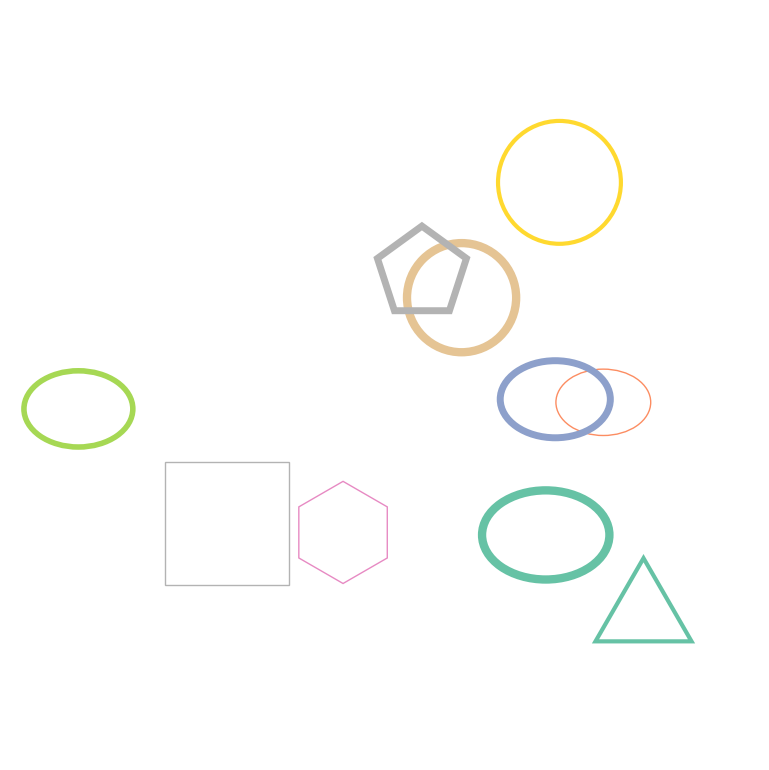[{"shape": "triangle", "thickness": 1.5, "radius": 0.36, "center": [0.836, 0.203]}, {"shape": "oval", "thickness": 3, "radius": 0.41, "center": [0.709, 0.305]}, {"shape": "oval", "thickness": 0.5, "radius": 0.31, "center": [0.784, 0.478]}, {"shape": "oval", "thickness": 2.5, "radius": 0.36, "center": [0.721, 0.482]}, {"shape": "hexagon", "thickness": 0.5, "radius": 0.33, "center": [0.446, 0.309]}, {"shape": "oval", "thickness": 2, "radius": 0.35, "center": [0.102, 0.469]}, {"shape": "circle", "thickness": 1.5, "radius": 0.4, "center": [0.727, 0.763]}, {"shape": "circle", "thickness": 3, "radius": 0.35, "center": [0.599, 0.613]}, {"shape": "square", "thickness": 0.5, "radius": 0.4, "center": [0.295, 0.32]}, {"shape": "pentagon", "thickness": 2.5, "radius": 0.3, "center": [0.548, 0.646]}]